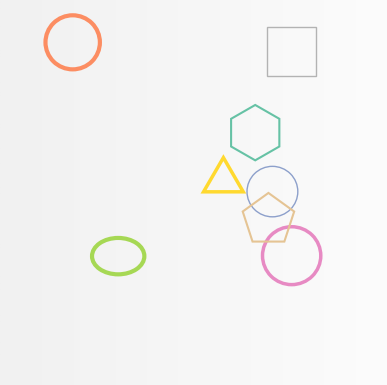[{"shape": "hexagon", "thickness": 1.5, "radius": 0.36, "center": [0.659, 0.655]}, {"shape": "circle", "thickness": 3, "radius": 0.35, "center": [0.188, 0.89]}, {"shape": "circle", "thickness": 1, "radius": 0.33, "center": [0.703, 0.502]}, {"shape": "circle", "thickness": 2.5, "radius": 0.38, "center": [0.753, 0.336]}, {"shape": "oval", "thickness": 3, "radius": 0.34, "center": [0.305, 0.335]}, {"shape": "triangle", "thickness": 2.5, "radius": 0.3, "center": [0.577, 0.531]}, {"shape": "pentagon", "thickness": 1.5, "radius": 0.35, "center": [0.693, 0.429]}, {"shape": "square", "thickness": 1, "radius": 0.32, "center": [0.751, 0.867]}]